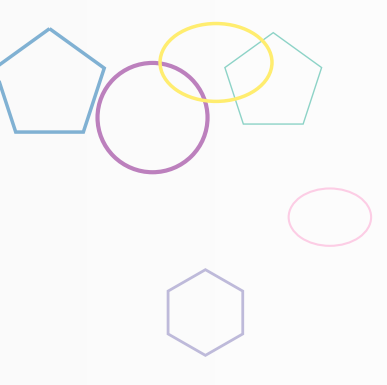[{"shape": "pentagon", "thickness": 1, "radius": 0.66, "center": [0.705, 0.784]}, {"shape": "hexagon", "thickness": 2, "radius": 0.56, "center": [0.53, 0.188]}, {"shape": "pentagon", "thickness": 2.5, "radius": 0.74, "center": [0.128, 0.777]}, {"shape": "oval", "thickness": 1.5, "radius": 0.53, "center": [0.851, 0.436]}, {"shape": "circle", "thickness": 3, "radius": 0.71, "center": [0.394, 0.695]}, {"shape": "oval", "thickness": 2.5, "radius": 0.72, "center": [0.557, 0.838]}]